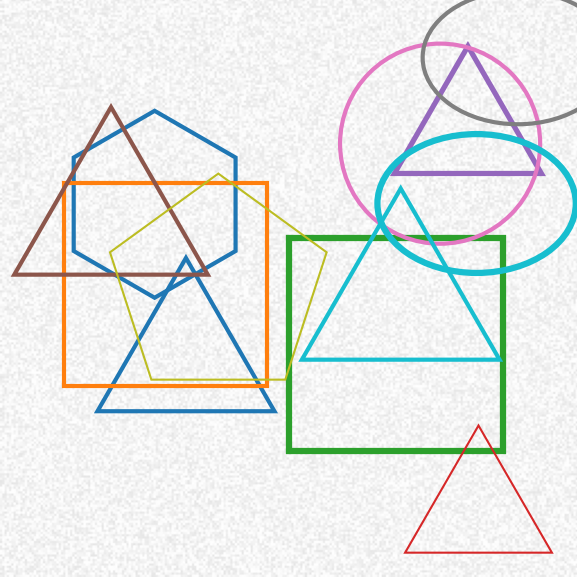[{"shape": "hexagon", "thickness": 2, "radius": 0.81, "center": [0.268, 0.645]}, {"shape": "triangle", "thickness": 2, "radius": 0.88, "center": [0.322, 0.376]}, {"shape": "square", "thickness": 2, "radius": 0.88, "center": [0.287, 0.506]}, {"shape": "square", "thickness": 3, "radius": 0.93, "center": [0.686, 0.403]}, {"shape": "triangle", "thickness": 1, "radius": 0.73, "center": [0.829, 0.116]}, {"shape": "triangle", "thickness": 2.5, "radius": 0.73, "center": [0.81, 0.772]}, {"shape": "triangle", "thickness": 2, "radius": 0.97, "center": [0.192, 0.62]}, {"shape": "circle", "thickness": 2, "radius": 0.87, "center": [0.762, 0.75]}, {"shape": "oval", "thickness": 2, "radius": 0.82, "center": [0.897, 0.899]}, {"shape": "pentagon", "thickness": 1, "radius": 0.99, "center": [0.378, 0.501]}, {"shape": "triangle", "thickness": 2, "radius": 0.99, "center": [0.694, 0.475]}, {"shape": "oval", "thickness": 3, "radius": 0.86, "center": [0.825, 0.647]}]